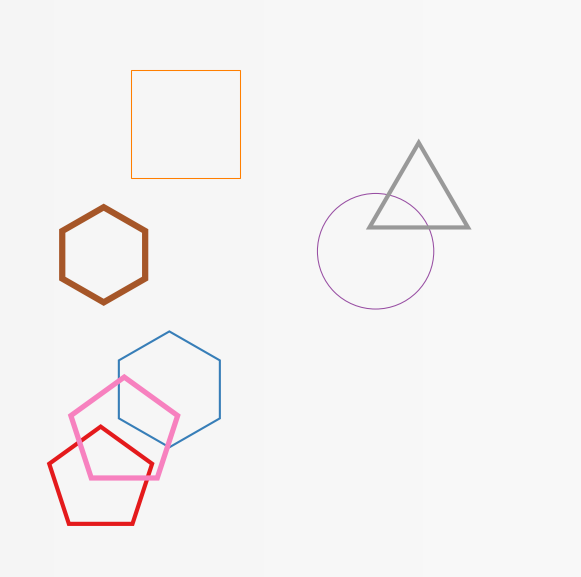[{"shape": "pentagon", "thickness": 2, "radius": 0.47, "center": [0.173, 0.167]}, {"shape": "hexagon", "thickness": 1, "radius": 0.5, "center": [0.291, 0.325]}, {"shape": "circle", "thickness": 0.5, "radius": 0.5, "center": [0.646, 0.564]}, {"shape": "square", "thickness": 0.5, "radius": 0.47, "center": [0.319, 0.784]}, {"shape": "hexagon", "thickness": 3, "radius": 0.41, "center": [0.178, 0.558]}, {"shape": "pentagon", "thickness": 2.5, "radius": 0.48, "center": [0.214, 0.25]}, {"shape": "triangle", "thickness": 2, "radius": 0.49, "center": [0.72, 0.654]}]